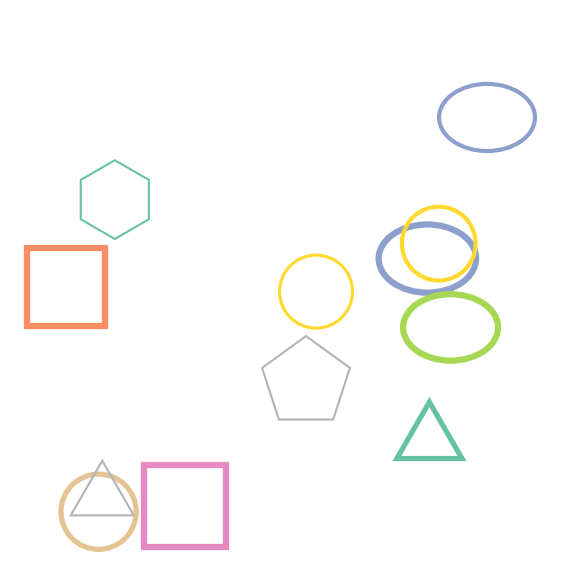[{"shape": "hexagon", "thickness": 1, "radius": 0.34, "center": [0.199, 0.654]}, {"shape": "triangle", "thickness": 2.5, "radius": 0.33, "center": [0.744, 0.238]}, {"shape": "square", "thickness": 3, "radius": 0.34, "center": [0.114, 0.503]}, {"shape": "oval", "thickness": 3, "radius": 0.42, "center": [0.74, 0.551]}, {"shape": "oval", "thickness": 2, "radius": 0.42, "center": [0.843, 0.796]}, {"shape": "square", "thickness": 3, "radius": 0.36, "center": [0.321, 0.122]}, {"shape": "oval", "thickness": 3, "radius": 0.41, "center": [0.78, 0.432]}, {"shape": "circle", "thickness": 1.5, "radius": 0.32, "center": [0.547, 0.494]}, {"shape": "circle", "thickness": 2, "radius": 0.32, "center": [0.76, 0.577]}, {"shape": "circle", "thickness": 2.5, "radius": 0.33, "center": [0.171, 0.113]}, {"shape": "pentagon", "thickness": 1, "radius": 0.4, "center": [0.53, 0.337]}, {"shape": "triangle", "thickness": 1, "radius": 0.32, "center": [0.177, 0.138]}]